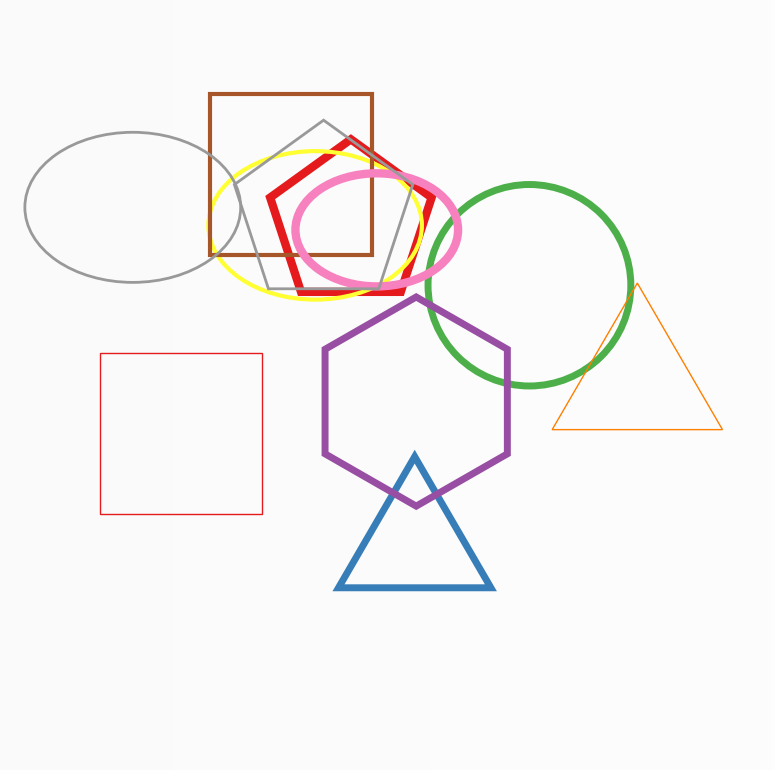[{"shape": "pentagon", "thickness": 3, "radius": 0.55, "center": [0.453, 0.71]}, {"shape": "square", "thickness": 0.5, "radius": 0.52, "center": [0.233, 0.437]}, {"shape": "triangle", "thickness": 2.5, "radius": 0.57, "center": [0.535, 0.293]}, {"shape": "circle", "thickness": 2.5, "radius": 0.65, "center": [0.683, 0.63]}, {"shape": "hexagon", "thickness": 2.5, "radius": 0.68, "center": [0.537, 0.478]}, {"shape": "triangle", "thickness": 0.5, "radius": 0.63, "center": [0.822, 0.505]}, {"shape": "oval", "thickness": 1.5, "radius": 0.69, "center": [0.407, 0.707]}, {"shape": "square", "thickness": 1.5, "radius": 0.52, "center": [0.376, 0.774]}, {"shape": "oval", "thickness": 3, "radius": 0.52, "center": [0.486, 0.701]}, {"shape": "pentagon", "thickness": 1, "radius": 0.61, "center": [0.418, 0.723]}, {"shape": "oval", "thickness": 1, "radius": 0.7, "center": [0.171, 0.731]}]